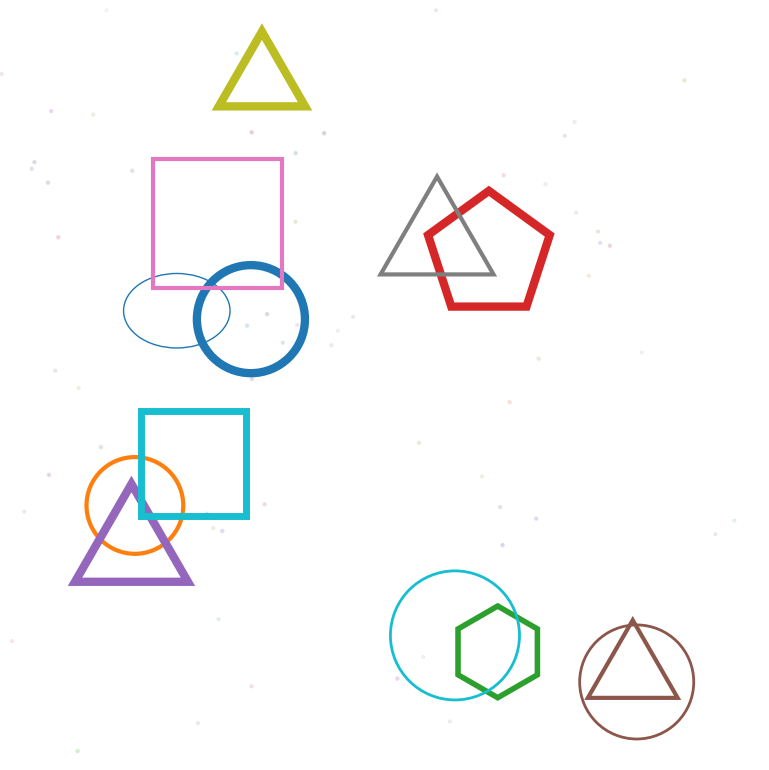[{"shape": "circle", "thickness": 3, "radius": 0.35, "center": [0.326, 0.586]}, {"shape": "oval", "thickness": 0.5, "radius": 0.35, "center": [0.23, 0.596]}, {"shape": "circle", "thickness": 1.5, "radius": 0.31, "center": [0.175, 0.344]}, {"shape": "hexagon", "thickness": 2, "radius": 0.3, "center": [0.646, 0.153]}, {"shape": "pentagon", "thickness": 3, "radius": 0.42, "center": [0.635, 0.669]}, {"shape": "triangle", "thickness": 3, "radius": 0.42, "center": [0.171, 0.287]}, {"shape": "circle", "thickness": 1, "radius": 0.37, "center": [0.827, 0.114]}, {"shape": "triangle", "thickness": 1.5, "radius": 0.34, "center": [0.822, 0.127]}, {"shape": "square", "thickness": 1.5, "radius": 0.42, "center": [0.283, 0.71]}, {"shape": "triangle", "thickness": 1.5, "radius": 0.42, "center": [0.568, 0.686]}, {"shape": "triangle", "thickness": 3, "radius": 0.32, "center": [0.34, 0.894]}, {"shape": "square", "thickness": 2.5, "radius": 0.34, "center": [0.251, 0.398]}, {"shape": "circle", "thickness": 1, "radius": 0.42, "center": [0.591, 0.175]}]